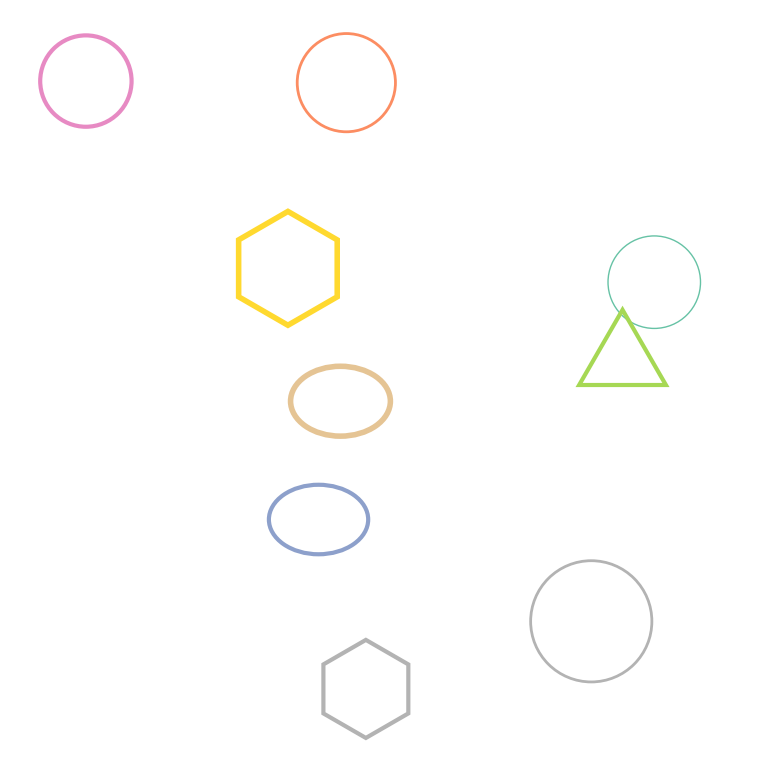[{"shape": "circle", "thickness": 0.5, "radius": 0.3, "center": [0.85, 0.634]}, {"shape": "circle", "thickness": 1, "radius": 0.32, "center": [0.45, 0.893]}, {"shape": "oval", "thickness": 1.5, "radius": 0.32, "center": [0.414, 0.325]}, {"shape": "circle", "thickness": 1.5, "radius": 0.3, "center": [0.112, 0.895]}, {"shape": "triangle", "thickness": 1.5, "radius": 0.33, "center": [0.808, 0.533]}, {"shape": "hexagon", "thickness": 2, "radius": 0.37, "center": [0.374, 0.652]}, {"shape": "oval", "thickness": 2, "radius": 0.32, "center": [0.442, 0.479]}, {"shape": "hexagon", "thickness": 1.5, "radius": 0.32, "center": [0.475, 0.105]}, {"shape": "circle", "thickness": 1, "radius": 0.39, "center": [0.768, 0.193]}]